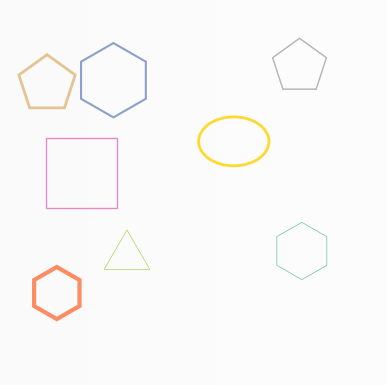[{"shape": "hexagon", "thickness": 0.5, "radius": 0.37, "center": [0.779, 0.348]}, {"shape": "hexagon", "thickness": 3, "radius": 0.34, "center": [0.147, 0.239]}, {"shape": "hexagon", "thickness": 1.5, "radius": 0.48, "center": [0.293, 0.792]}, {"shape": "square", "thickness": 1, "radius": 0.46, "center": [0.211, 0.55]}, {"shape": "triangle", "thickness": 0.5, "radius": 0.34, "center": [0.328, 0.334]}, {"shape": "oval", "thickness": 2, "radius": 0.45, "center": [0.603, 0.633]}, {"shape": "pentagon", "thickness": 2, "radius": 0.38, "center": [0.121, 0.782]}, {"shape": "pentagon", "thickness": 1, "radius": 0.37, "center": [0.773, 0.828]}]